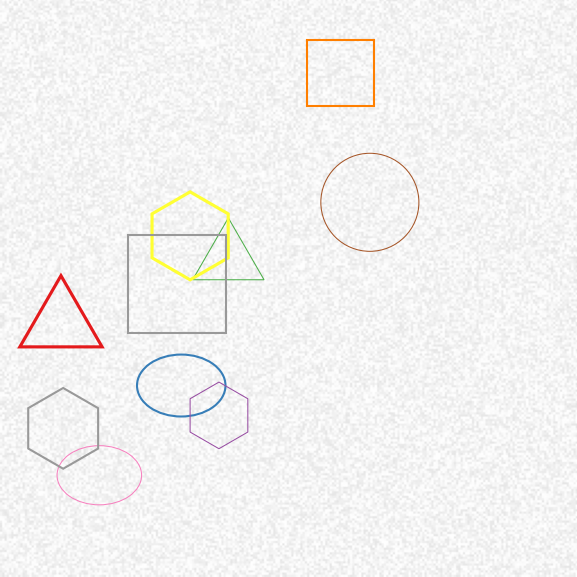[{"shape": "triangle", "thickness": 1.5, "radius": 0.41, "center": [0.106, 0.44]}, {"shape": "oval", "thickness": 1, "radius": 0.38, "center": [0.314, 0.332]}, {"shape": "triangle", "thickness": 0.5, "radius": 0.36, "center": [0.395, 0.55]}, {"shape": "hexagon", "thickness": 0.5, "radius": 0.29, "center": [0.379, 0.28]}, {"shape": "square", "thickness": 1, "radius": 0.29, "center": [0.59, 0.872]}, {"shape": "hexagon", "thickness": 1.5, "radius": 0.38, "center": [0.329, 0.591]}, {"shape": "circle", "thickness": 0.5, "radius": 0.42, "center": [0.64, 0.649]}, {"shape": "oval", "thickness": 0.5, "radius": 0.37, "center": [0.172, 0.176]}, {"shape": "square", "thickness": 1, "radius": 0.42, "center": [0.306, 0.508]}, {"shape": "hexagon", "thickness": 1, "radius": 0.35, "center": [0.109, 0.257]}]